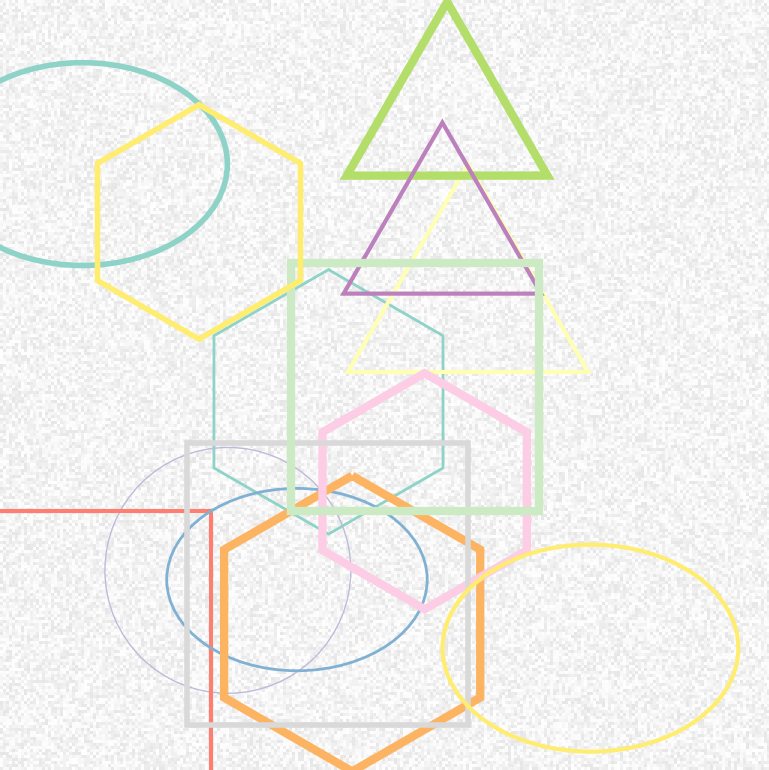[{"shape": "hexagon", "thickness": 1, "radius": 0.86, "center": [0.427, 0.478]}, {"shape": "oval", "thickness": 2, "radius": 0.94, "center": [0.107, 0.787]}, {"shape": "triangle", "thickness": 1.5, "radius": 0.9, "center": [0.608, 0.607]}, {"shape": "circle", "thickness": 0.5, "radius": 0.8, "center": [0.296, 0.259]}, {"shape": "square", "thickness": 1.5, "radius": 0.85, "center": [0.105, 0.167]}, {"shape": "oval", "thickness": 1, "radius": 0.85, "center": [0.386, 0.247]}, {"shape": "hexagon", "thickness": 3, "radius": 0.96, "center": [0.457, 0.19]}, {"shape": "triangle", "thickness": 3, "radius": 0.75, "center": [0.581, 0.847]}, {"shape": "hexagon", "thickness": 3, "radius": 0.77, "center": [0.552, 0.362]}, {"shape": "square", "thickness": 2, "radius": 0.91, "center": [0.425, 0.242]}, {"shape": "triangle", "thickness": 1.5, "radius": 0.74, "center": [0.575, 0.693]}, {"shape": "square", "thickness": 3, "radius": 0.8, "center": [0.539, 0.497]}, {"shape": "hexagon", "thickness": 2, "radius": 0.76, "center": [0.258, 0.712]}, {"shape": "oval", "thickness": 1.5, "radius": 0.96, "center": [0.767, 0.158]}]